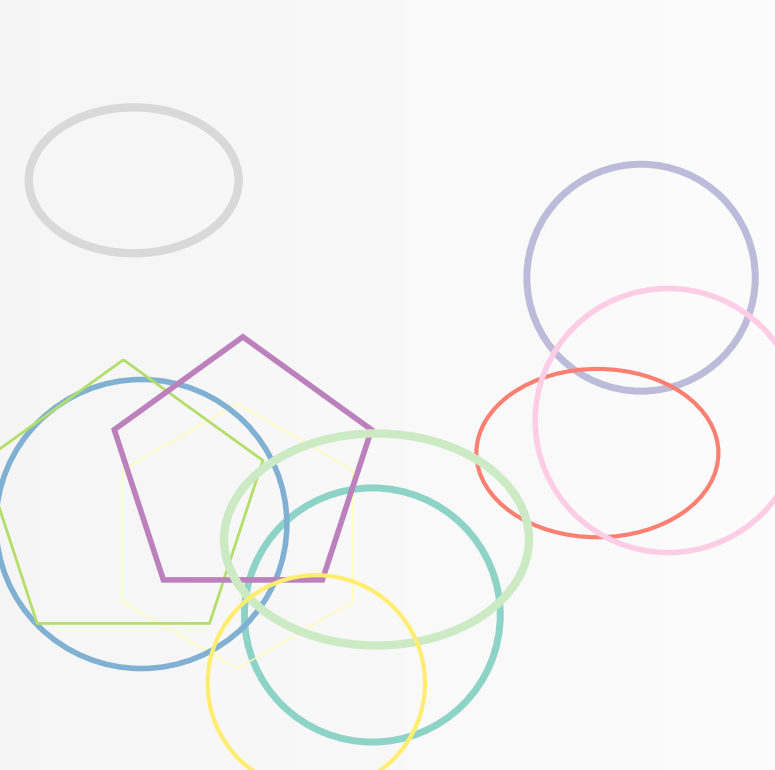[{"shape": "circle", "thickness": 2.5, "radius": 0.83, "center": [0.48, 0.201]}, {"shape": "hexagon", "thickness": 0.5, "radius": 0.86, "center": [0.307, 0.304]}, {"shape": "circle", "thickness": 2.5, "radius": 0.74, "center": [0.827, 0.639]}, {"shape": "oval", "thickness": 1.5, "radius": 0.78, "center": [0.771, 0.412]}, {"shape": "circle", "thickness": 2, "radius": 0.94, "center": [0.182, 0.319]}, {"shape": "pentagon", "thickness": 1, "radius": 0.95, "center": [0.159, 0.344]}, {"shape": "circle", "thickness": 2, "radius": 0.86, "center": [0.862, 0.454]}, {"shape": "oval", "thickness": 3, "radius": 0.68, "center": [0.173, 0.766]}, {"shape": "pentagon", "thickness": 2, "radius": 0.87, "center": [0.313, 0.388]}, {"shape": "oval", "thickness": 3, "radius": 0.98, "center": [0.486, 0.299]}, {"shape": "circle", "thickness": 1.5, "radius": 0.7, "center": [0.408, 0.113]}]